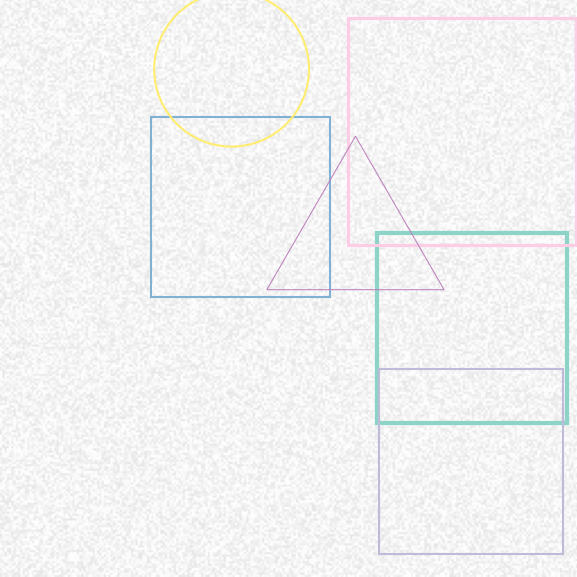[{"shape": "square", "thickness": 2, "radius": 0.82, "center": [0.817, 0.431]}, {"shape": "square", "thickness": 1, "radius": 0.8, "center": [0.816, 0.2]}, {"shape": "square", "thickness": 1, "radius": 0.78, "center": [0.417, 0.641]}, {"shape": "square", "thickness": 1.5, "radius": 0.98, "center": [0.8, 0.771]}, {"shape": "triangle", "thickness": 0.5, "radius": 0.89, "center": [0.615, 0.586]}, {"shape": "circle", "thickness": 1, "radius": 0.67, "center": [0.401, 0.879]}]